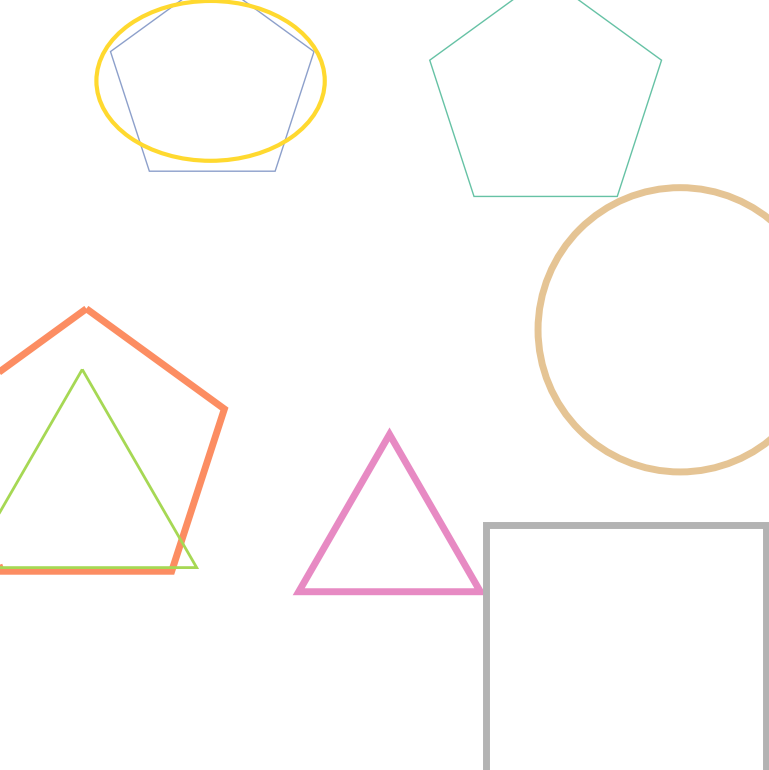[{"shape": "pentagon", "thickness": 0.5, "radius": 0.79, "center": [0.709, 0.873]}, {"shape": "pentagon", "thickness": 2.5, "radius": 0.94, "center": [0.112, 0.411]}, {"shape": "pentagon", "thickness": 0.5, "radius": 0.69, "center": [0.276, 0.89]}, {"shape": "triangle", "thickness": 2.5, "radius": 0.68, "center": [0.506, 0.3]}, {"shape": "triangle", "thickness": 1, "radius": 0.86, "center": [0.107, 0.349]}, {"shape": "oval", "thickness": 1.5, "radius": 0.74, "center": [0.273, 0.895]}, {"shape": "circle", "thickness": 2.5, "radius": 0.92, "center": [0.883, 0.572]}, {"shape": "square", "thickness": 2.5, "radius": 0.91, "center": [0.813, 0.137]}]